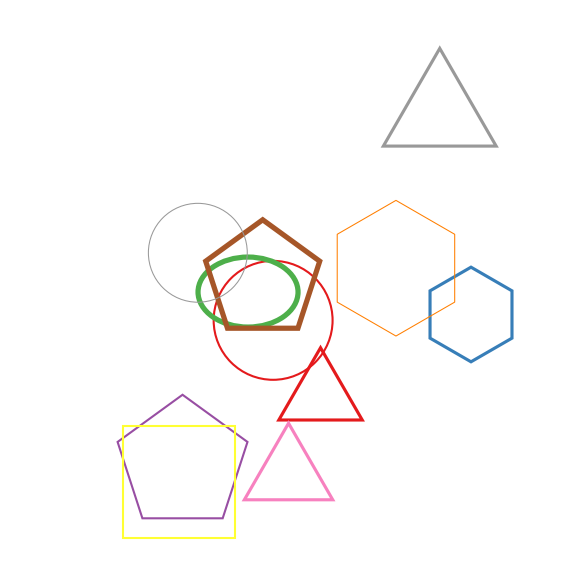[{"shape": "triangle", "thickness": 1.5, "radius": 0.42, "center": [0.555, 0.314]}, {"shape": "circle", "thickness": 1, "radius": 0.51, "center": [0.473, 0.444]}, {"shape": "hexagon", "thickness": 1.5, "radius": 0.41, "center": [0.816, 0.455]}, {"shape": "oval", "thickness": 2.5, "radius": 0.43, "center": [0.43, 0.493]}, {"shape": "pentagon", "thickness": 1, "radius": 0.59, "center": [0.316, 0.197]}, {"shape": "hexagon", "thickness": 0.5, "radius": 0.59, "center": [0.686, 0.535]}, {"shape": "square", "thickness": 1, "radius": 0.49, "center": [0.31, 0.165]}, {"shape": "pentagon", "thickness": 2.5, "radius": 0.52, "center": [0.455, 0.515]}, {"shape": "triangle", "thickness": 1.5, "radius": 0.44, "center": [0.5, 0.178]}, {"shape": "circle", "thickness": 0.5, "radius": 0.43, "center": [0.343, 0.561]}, {"shape": "triangle", "thickness": 1.5, "radius": 0.56, "center": [0.761, 0.803]}]